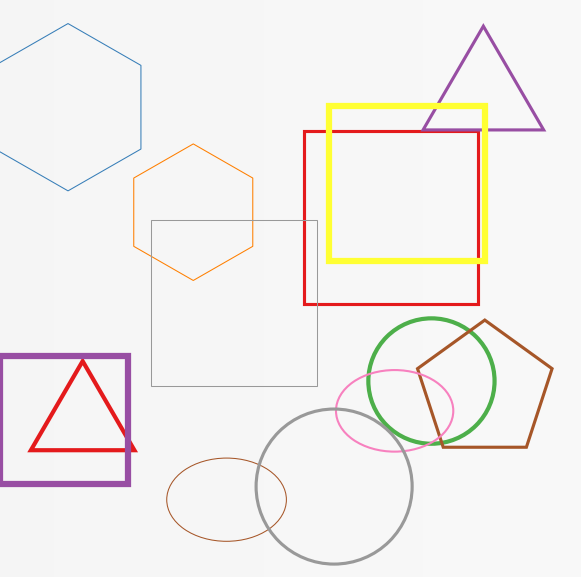[{"shape": "triangle", "thickness": 2, "radius": 0.51, "center": [0.142, 0.271]}, {"shape": "square", "thickness": 1.5, "radius": 0.75, "center": [0.672, 0.623]}, {"shape": "hexagon", "thickness": 0.5, "radius": 0.72, "center": [0.117, 0.813]}, {"shape": "circle", "thickness": 2, "radius": 0.54, "center": [0.742, 0.339]}, {"shape": "triangle", "thickness": 1.5, "radius": 0.6, "center": [0.832, 0.834]}, {"shape": "square", "thickness": 3, "radius": 0.55, "center": [0.11, 0.272]}, {"shape": "hexagon", "thickness": 0.5, "radius": 0.59, "center": [0.333, 0.632]}, {"shape": "square", "thickness": 3, "radius": 0.67, "center": [0.7, 0.681]}, {"shape": "oval", "thickness": 0.5, "radius": 0.51, "center": [0.39, 0.134]}, {"shape": "pentagon", "thickness": 1.5, "radius": 0.61, "center": [0.834, 0.323]}, {"shape": "oval", "thickness": 1, "radius": 0.5, "center": [0.679, 0.288]}, {"shape": "square", "thickness": 0.5, "radius": 0.72, "center": [0.403, 0.474]}, {"shape": "circle", "thickness": 1.5, "radius": 0.67, "center": [0.575, 0.157]}]